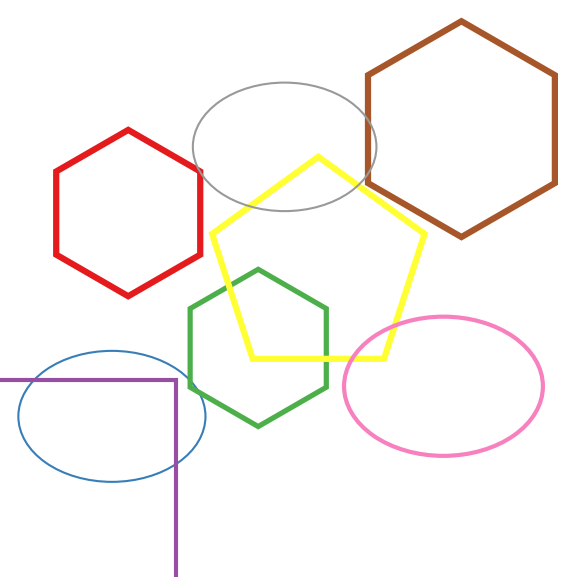[{"shape": "hexagon", "thickness": 3, "radius": 0.72, "center": [0.222, 0.63]}, {"shape": "oval", "thickness": 1, "radius": 0.81, "center": [0.194, 0.278]}, {"shape": "hexagon", "thickness": 2.5, "radius": 0.68, "center": [0.447, 0.397]}, {"shape": "square", "thickness": 2, "radius": 0.97, "center": [0.111, 0.148]}, {"shape": "pentagon", "thickness": 3, "radius": 0.97, "center": [0.551, 0.534]}, {"shape": "hexagon", "thickness": 3, "radius": 0.93, "center": [0.799, 0.776]}, {"shape": "oval", "thickness": 2, "radius": 0.86, "center": [0.768, 0.33]}, {"shape": "oval", "thickness": 1, "radius": 0.79, "center": [0.493, 0.745]}]